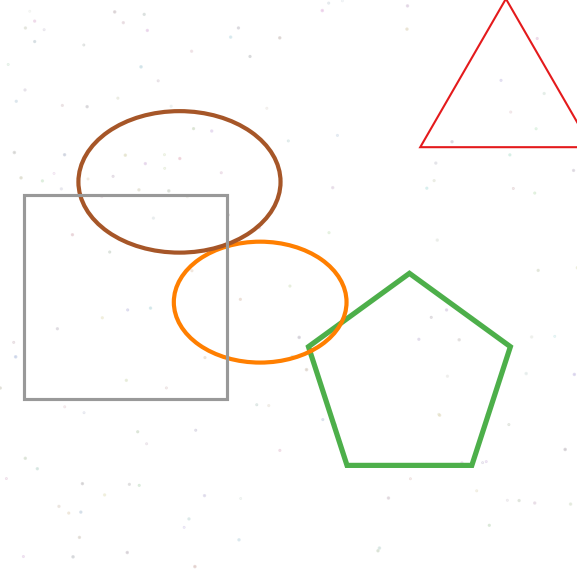[{"shape": "triangle", "thickness": 1, "radius": 0.86, "center": [0.876, 0.83]}, {"shape": "pentagon", "thickness": 2.5, "radius": 0.92, "center": [0.709, 0.342]}, {"shape": "oval", "thickness": 2, "radius": 0.75, "center": [0.451, 0.476]}, {"shape": "oval", "thickness": 2, "radius": 0.87, "center": [0.311, 0.684]}, {"shape": "square", "thickness": 1.5, "radius": 0.88, "center": [0.218, 0.484]}]